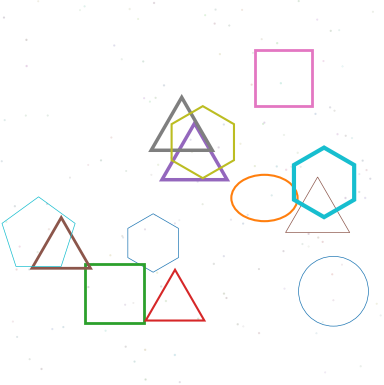[{"shape": "hexagon", "thickness": 0.5, "radius": 0.38, "center": [0.398, 0.369]}, {"shape": "circle", "thickness": 0.5, "radius": 0.45, "center": [0.866, 0.244]}, {"shape": "oval", "thickness": 1.5, "radius": 0.43, "center": [0.687, 0.486]}, {"shape": "square", "thickness": 2, "radius": 0.38, "center": [0.298, 0.238]}, {"shape": "triangle", "thickness": 1.5, "radius": 0.44, "center": [0.455, 0.211]}, {"shape": "triangle", "thickness": 2.5, "radius": 0.49, "center": [0.505, 0.582]}, {"shape": "triangle", "thickness": 0.5, "radius": 0.48, "center": [0.825, 0.444]}, {"shape": "triangle", "thickness": 2, "radius": 0.44, "center": [0.159, 0.347]}, {"shape": "square", "thickness": 2, "radius": 0.37, "center": [0.736, 0.797]}, {"shape": "triangle", "thickness": 2.5, "radius": 0.46, "center": [0.472, 0.655]}, {"shape": "hexagon", "thickness": 1.5, "radius": 0.47, "center": [0.527, 0.631]}, {"shape": "pentagon", "thickness": 0.5, "radius": 0.5, "center": [0.1, 0.389]}, {"shape": "hexagon", "thickness": 3, "radius": 0.45, "center": [0.842, 0.526]}]